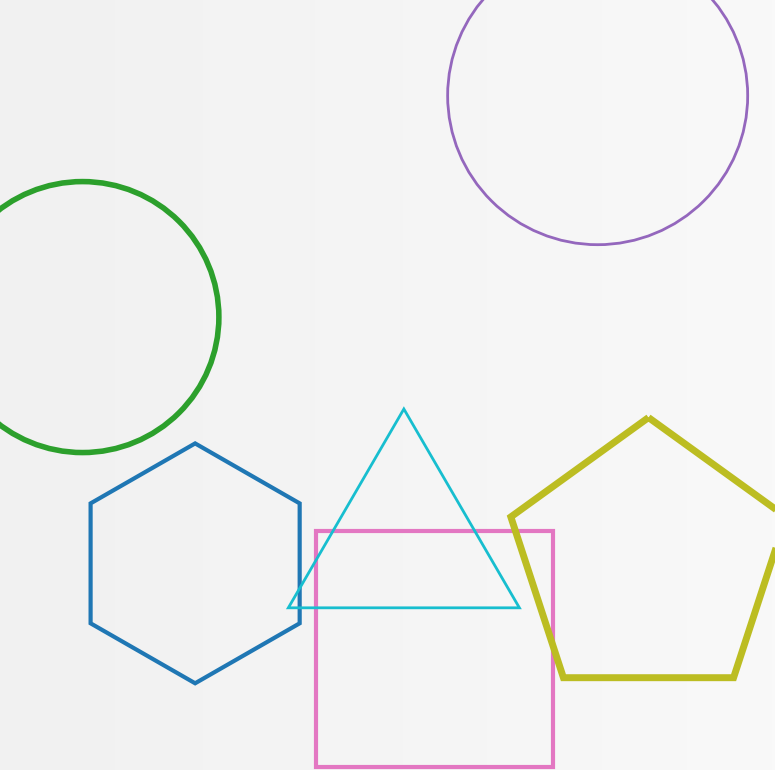[{"shape": "hexagon", "thickness": 1.5, "radius": 0.78, "center": [0.252, 0.268]}, {"shape": "circle", "thickness": 2, "radius": 0.88, "center": [0.106, 0.588]}, {"shape": "circle", "thickness": 1, "radius": 0.97, "center": [0.771, 0.876]}, {"shape": "square", "thickness": 1.5, "radius": 0.76, "center": [0.561, 0.157]}, {"shape": "pentagon", "thickness": 2.5, "radius": 0.93, "center": [0.837, 0.271]}, {"shape": "triangle", "thickness": 1, "radius": 0.86, "center": [0.521, 0.297]}]